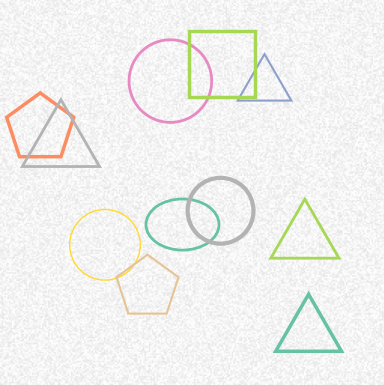[{"shape": "triangle", "thickness": 2.5, "radius": 0.49, "center": [0.802, 0.137]}, {"shape": "oval", "thickness": 2, "radius": 0.47, "center": [0.474, 0.417]}, {"shape": "pentagon", "thickness": 2.5, "radius": 0.46, "center": [0.104, 0.667]}, {"shape": "triangle", "thickness": 1.5, "radius": 0.4, "center": [0.687, 0.779]}, {"shape": "circle", "thickness": 2, "radius": 0.54, "center": [0.443, 0.789]}, {"shape": "square", "thickness": 2.5, "radius": 0.43, "center": [0.577, 0.834]}, {"shape": "triangle", "thickness": 2, "radius": 0.51, "center": [0.792, 0.381]}, {"shape": "circle", "thickness": 1, "radius": 0.46, "center": [0.273, 0.364]}, {"shape": "pentagon", "thickness": 1.5, "radius": 0.42, "center": [0.383, 0.254]}, {"shape": "circle", "thickness": 3, "radius": 0.43, "center": [0.573, 0.453]}, {"shape": "triangle", "thickness": 2, "radius": 0.58, "center": [0.158, 0.625]}]